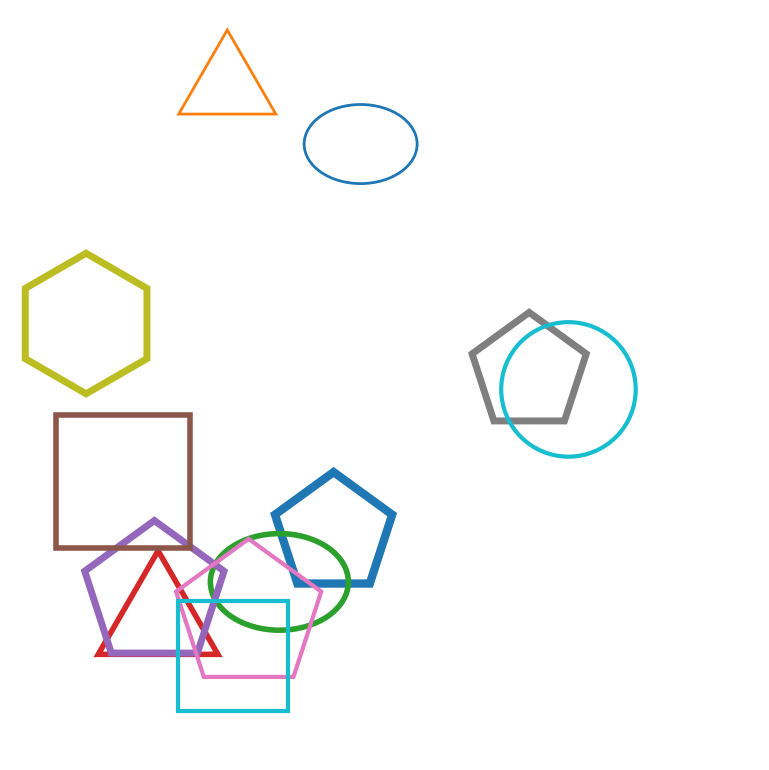[{"shape": "pentagon", "thickness": 3, "radius": 0.4, "center": [0.433, 0.307]}, {"shape": "oval", "thickness": 1, "radius": 0.37, "center": [0.468, 0.813]}, {"shape": "triangle", "thickness": 1, "radius": 0.36, "center": [0.295, 0.888]}, {"shape": "oval", "thickness": 2, "radius": 0.45, "center": [0.363, 0.244]}, {"shape": "triangle", "thickness": 2, "radius": 0.45, "center": [0.205, 0.195]}, {"shape": "pentagon", "thickness": 2.5, "radius": 0.48, "center": [0.2, 0.229]}, {"shape": "square", "thickness": 2, "radius": 0.43, "center": [0.16, 0.374]}, {"shape": "pentagon", "thickness": 1.5, "radius": 0.5, "center": [0.323, 0.201]}, {"shape": "pentagon", "thickness": 2.5, "radius": 0.39, "center": [0.687, 0.516]}, {"shape": "hexagon", "thickness": 2.5, "radius": 0.46, "center": [0.112, 0.58]}, {"shape": "circle", "thickness": 1.5, "radius": 0.44, "center": [0.738, 0.494]}, {"shape": "square", "thickness": 1.5, "radius": 0.36, "center": [0.302, 0.148]}]